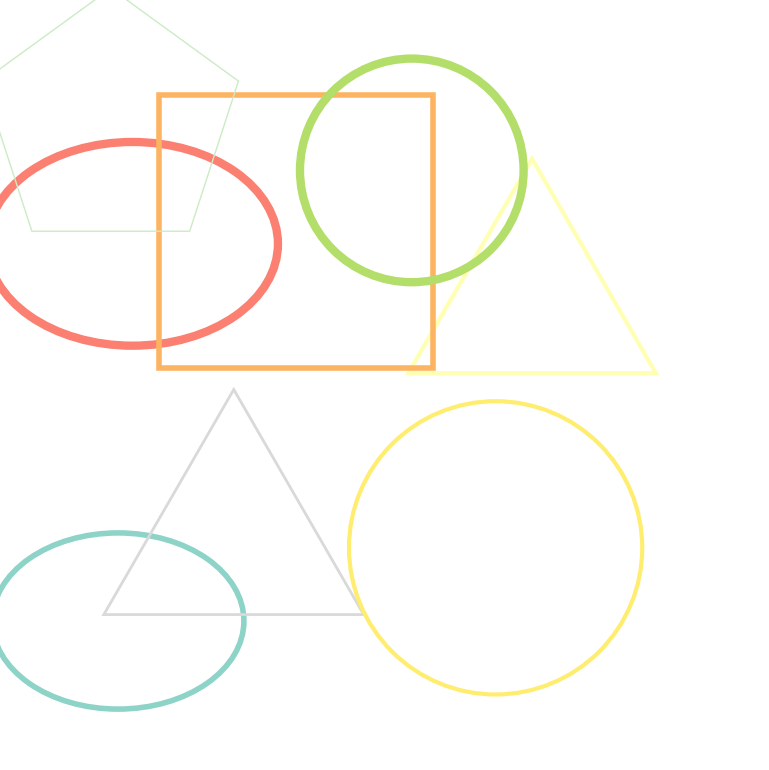[{"shape": "oval", "thickness": 2, "radius": 0.82, "center": [0.153, 0.193]}, {"shape": "triangle", "thickness": 1.5, "radius": 0.93, "center": [0.691, 0.608]}, {"shape": "oval", "thickness": 3, "radius": 0.94, "center": [0.172, 0.683]}, {"shape": "square", "thickness": 2, "radius": 0.89, "center": [0.384, 0.699]}, {"shape": "circle", "thickness": 3, "radius": 0.73, "center": [0.535, 0.779]}, {"shape": "triangle", "thickness": 1, "radius": 0.97, "center": [0.304, 0.299]}, {"shape": "pentagon", "thickness": 0.5, "radius": 0.87, "center": [0.144, 0.841]}, {"shape": "circle", "thickness": 1.5, "radius": 0.95, "center": [0.644, 0.289]}]